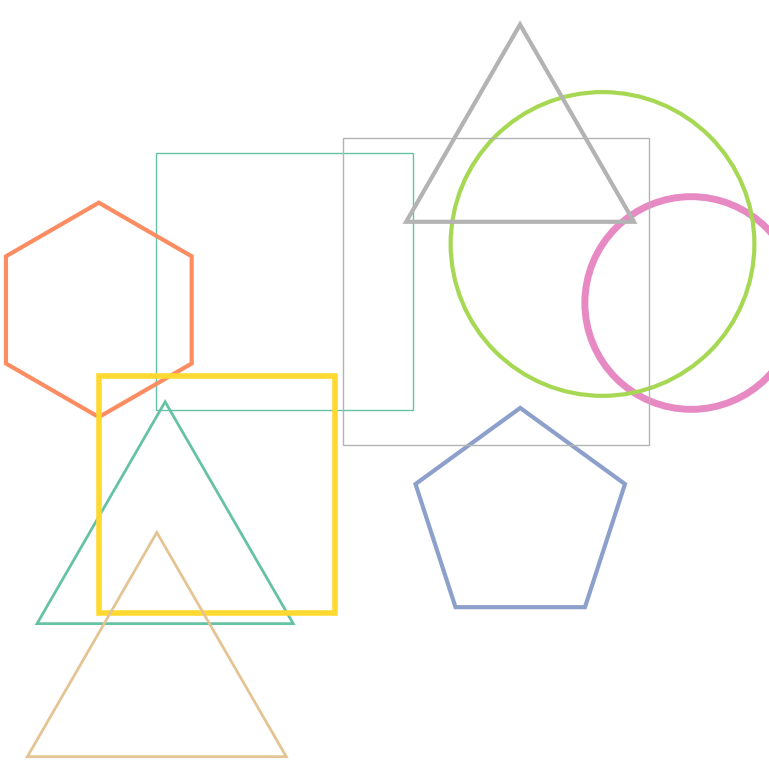[{"shape": "square", "thickness": 0.5, "radius": 0.84, "center": [0.369, 0.635]}, {"shape": "triangle", "thickness": 1, "radius": 0.96, "center": [0.214, 0.286]}, {"shape": "hexagon", "thickness": 1.5, "radius": 0.7, "center": [0.128, 0.598]}, {"shape": "pentagon", "thickness": 1.5, "radius": 0.72, "center": [0.676, 0.327]}, {"shape": "circle", "thickness": 2.5, "radius": 0.69, "center": [0.898, 0.606]}, {"shape": "circle", "thickness": 1.5, "radius": 0.99, "center": [0.782, 0.683]}, {"shape": "square", "thickness": 2, "radius": 0.77, "center": [0.282, 0.358]}, {"shape": "triangle", "thickness": 1, "radius": 0.97, "center": [0.204, 0.114]}, {"shape": "triangle", "thickness": 1.5, "radius": 0.85, "center": [0.675, 0.797]}, {"shape": "square", "thickness": 0.5, "radius": 0.99, "center": [0.644, 0.621]}]